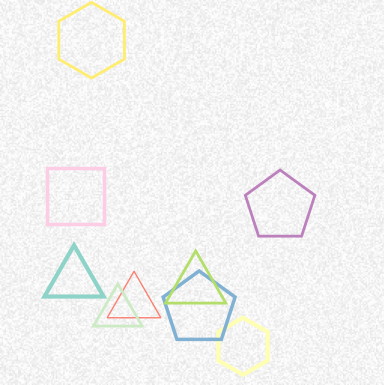[{"shape": "triangle", "thickness": 3, "radius": 0.44, "center": [0.192, 0.274]}, {"shape": "hexagon", "thickness": 3, "radius": 0.37, "center": [0.631, 0.101]}, {"shape": "triangle", "thickness": 1, "radius": 0.4, "center": [0.348, 0.215]}, {"shape": "pentagon", "thickness": 2.5, "radius": 0.49, "center": [0.517, 0.198]}, {"shape": "triangle", "thickness": 2, "radius": 0.45, "center": [0.508, 0.258]}, {"shape": "square", "thickness": 2.5, "radius": 0.37, "center": [0.196, 0.491]}, {"shape": "pentagon", "thickness": 2, "radius": 0.47, "center": [0.728, 0.463]}, {"shape": "triangle", "thickness": 2, "radius": 0.37, "center": [0.306, 0.189]}, {"shape": "hexagon", "thickness": 2, "radius": 0.49, "center": [0.238, 0.896]}]